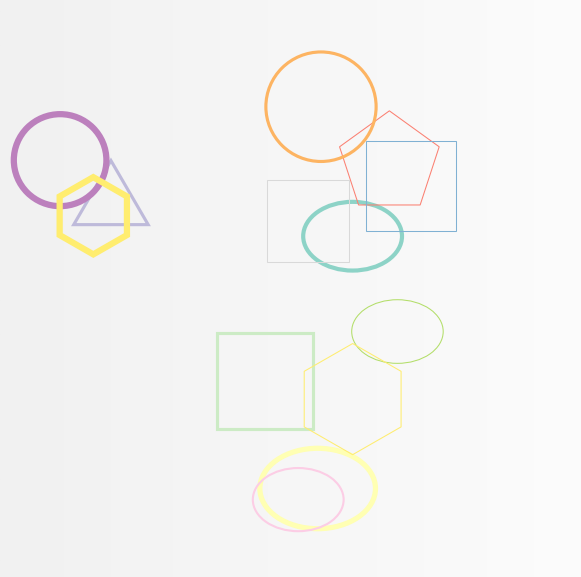[{"shape": "oval", "thickness": 2, "radius": 0.42, "center": [0.607, 0.59]}, {"shape": "oval", "thickness": 2.5, "radius": 0.5, "center": [0.547, 0.153]}, {"shape": "triangle", "thickness": 1.5, "radius": 0.37, "center": [0.191, 0.647]}, {"shape": "pentagon", "thickness": 0.5, "radius": 0.45, "center": [0.67, 0.717]}, {"shape": "square", "thickness": 0.5, "radius": 0.39, "center": [0.708, 0.677]}, {"shape": "circle", "thickness": 1.5, "radius": 0.47, "center": [0.552, 0.814]}, {"shape": "oval", "thickness": 0.5, "radius": 0.39, "center": [0.684, 0.425]}, {"shape": "oval", "thickness": 1, "radius": 0.39, "center": [0.513, 0.134]}, {"shape": "square", "thickness": 0.5, "radius": 0.36, "center": [0.53, 0.616]}, {"shape": "circle", "thickness": 3, "radius": 0.4, "center": [0.103, 0.722]}, {"shape": "square", "thickness": 1.5, "radius": 0.41, "center": [0.456, 0.34]}, {"shape": "hexagon", "thickness": 3, "radius": 0.33, "center": [0.161, 0.626]}, {"shape": "hexagon", "thickness": 0.5, "radius": 0.48, "center": [0.607, 0.308]}]